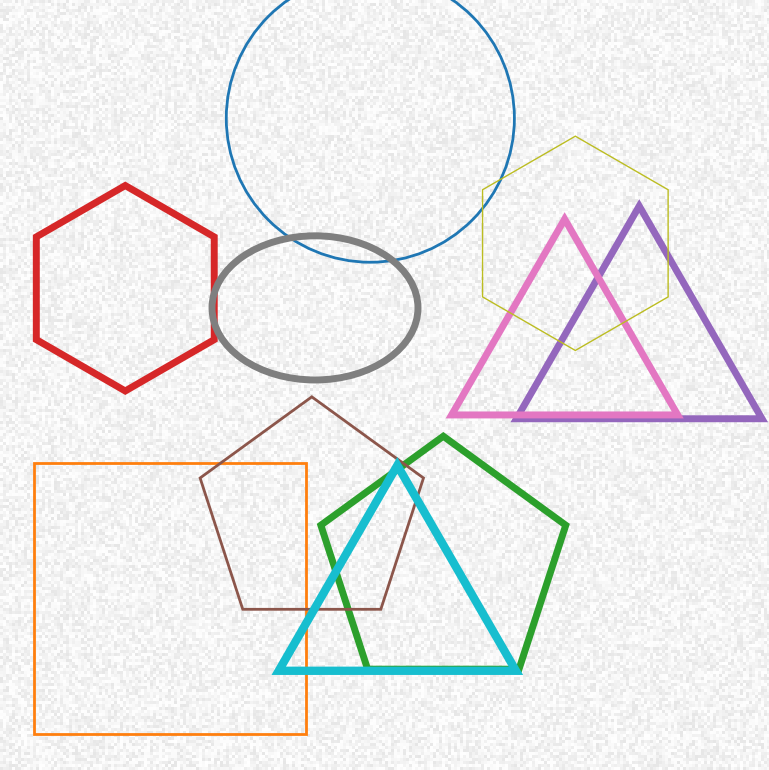[{"shape": "circle", "thickness": 1, "radius": 0.94, "center": [0.481, 0.847]}, {"shape": "square", "thickness": 1, "radius": 0.88, "center": [0.221, 0.222]}, {"shape": "pentagon", "thickness": 2.5, "radius": 0.84, "center": [0.576, 0.266]}, {"shape": "hexagon", "thickness": 2.5, "radius": 0.67, "center": [0.163, 0.626]}, {"shape": "triangle", "thickness": 2.5, "radius": 0.92, "center": [0.83, 0.548]}, {"shape": "pentagon", "thickness": 1, "radius": 0.76, "center": [0.405, 0.332]}, {"shape": "triangle", "thickness": 2.5, "radius": 0.85, "center": [0.733, 0.546]}, {"shape": "oval", "thickness": 2.5, "radius": 0.67, "center": [0.409, 0.6]}, {"shape": "hexagon", "thickness": 0.5, "radius": 0.7, "center": [0.747, 0.684]}, {"shape": "triangle", "thickness": 3, "radius": 0.89, "center": [0.516, 0.218]}]